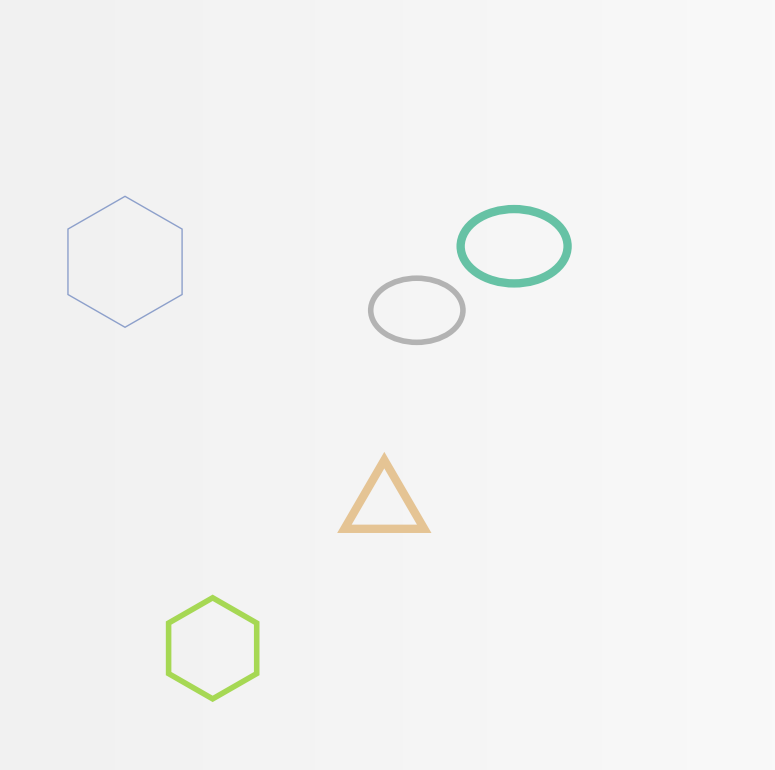[{"shape": "oval", "thickness": 3, "radius": 0.34, "center": [0.663, 0.68]}, {"shape": "hexagon", "thickness": 0.5, "radius": 0.43, "center": [0.161, 0.66]}, {"shape": "hexagon", "thickness": 2, "radius": 0.33, "center": [0.274, 0.158]}, {"shape": "triangle", "thickness": 3, "radius": 0.3, "center": [0.496, 0.343]}, {"shape": "oval", "thickness": 2, "radius": 0.3, "center": [0.538, 0.597]}]